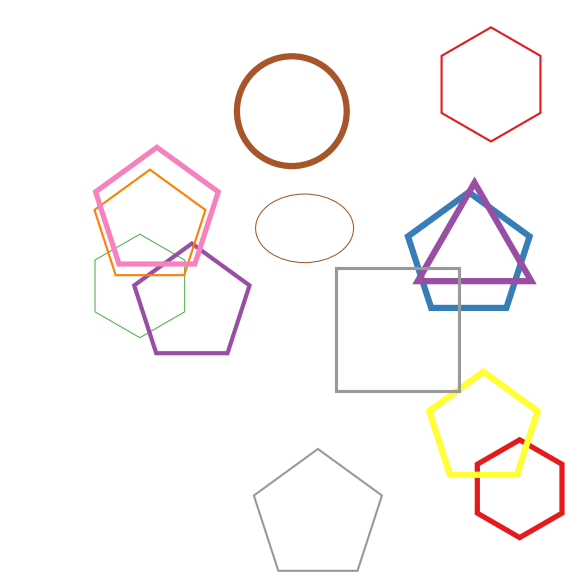[{"shape": "hexagon", "thickness": 1, "radius": 0.49, "center": [0.85, 0.853]}, {"shape": "hexagon", "thickness": 2.5, "radius": 0.42, "center": [0.9, 0.153]}, {"shape": "pentagon", "thickness": 3, "radius": 0.55, "center": [0.812, 0.556]}, {"shape": "hexagon", "thickness": 0.5, "radius": 0.45, "center": [0.242, 0.504]}, {"shape": "pentagon", "thickness": 2, "radius": 0.52, "center": [0.332, 0.472]}, {"shape": "triangle", "thickness": 3, "radius": 0.57, "center": [0.822, 0.569]}, {"shape": "pentagon", "thickness": 1, "radius": 0.51, "center": [0.26, 0.604]}, {"shape": "pentagon", "thickness": 3, "radius": 0.49, "center": [0.837, 0.257]}, {"shape": "circle", "thickness": 3, "radius": 0.48, "center": [0.505, 0.807]}, {"shape": "oval", "thickness": 0.5, "radius": 0.42, "center": [0.527, 0.604]}, {"shape": "pentagon", "thickness": 2.5, "radius": 0.56, "center": [0.272, 0.632]}, {"shape": "square", "thickness": 1.5, "radius": 0.53, "center": [0.688, 0.429]}, {"shape": "pentagon", "thickness": 1, "radius": 0.58, "center": [0.551, 0.105]}]